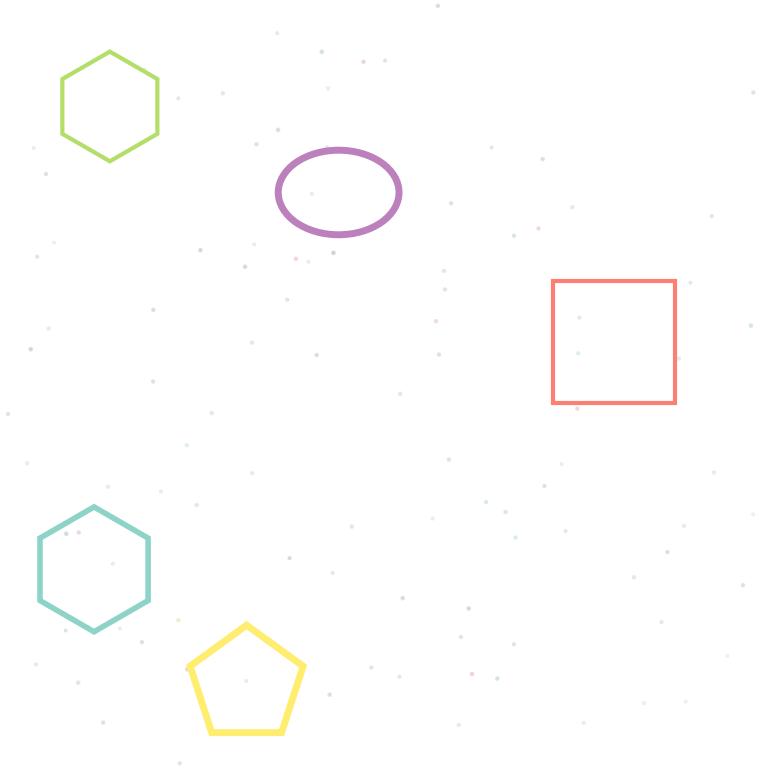[{"shape": "hexagon", "thickness": 2, "radius": 0.41, "center": [0.122, 0.261]}, {"shape": "square", "thickness": 1.5, "radius": 0.39, "center": [0.798, 0.556]}, {"shape": "hexagon", "thickness": 1.5, "radius": 0.36, "center": [0.143, 0.862]}, {"shape": "oval", "thickness": 2.5, "radius": 0.39, "center": [0.44, 0.75]}, {"shape": "pentagon", "thickness": 2.5, "radius": 0.39, "center": [0.32, 0.111]}]